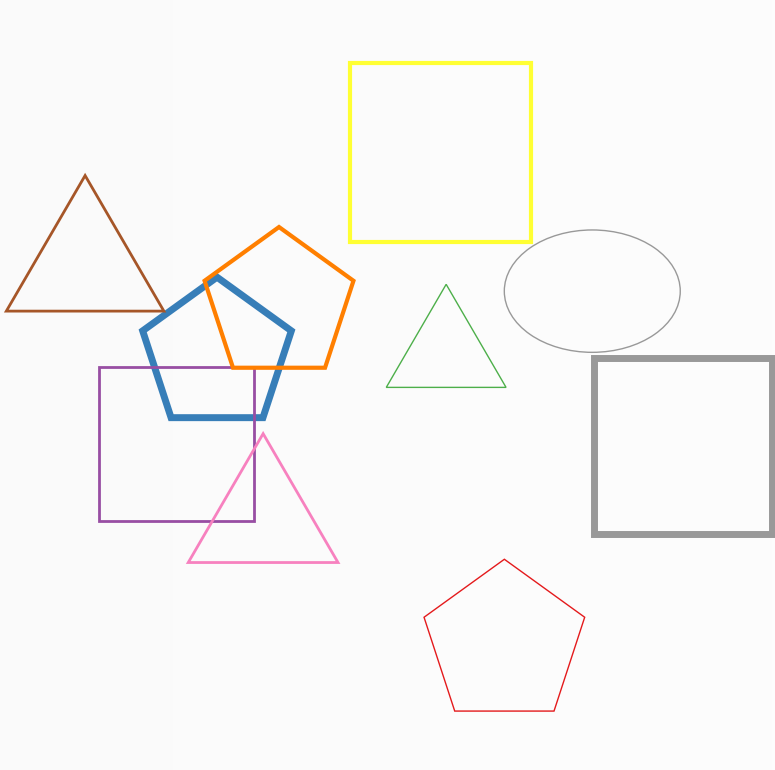[{"shape": "pentagon", "thickness": 0.5, "radius": 0.54, "center": [0.651, 0.165]}, {"shape": "pentagon", "thickness": 2.5, "radius": 0.5, "center": [0.28, 0.539]}, {"shape": "triangle", "thickness": 0.5, "radius": 0.45, "center": [0.576, 0.542]}, {"shape": "square", "thickness": 1, "radius": 0.5, "center": [0.228, 0.424]}, {"shape": "pentagon", "thickness": 1.5, "radius": 0.51, "center": [0.36, 0.604]}, {"shape": "square", "thickness": 1.5, "radius": 0.58, "center": [0.569, 0.802]}, {"shape": "triangle", "thickness": 1, "radius": 0.59, "center": [0.11, 0.655]}, {"shape": "triangle", "thickness": 1, "radius": 0.56, "center": [0.34, 0.325]}, {"shape": "square", "thickness": 2.5, "radius": 0.57, "center": [0.881, 0.421]}, {"shape": "oval", "thickness": 0.5, "radius": 0.57, "center": [0.764, 0.622]}]